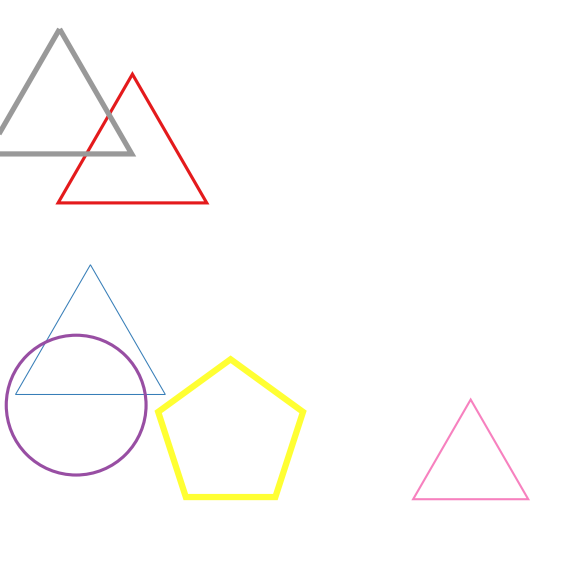[{"shape": "triangle", "thickness": 1.5, "radius": 0.74, "center": [0.229, 0.722]}, {"shape": "triangle", "thickness": 0.5, "radius": 0.75, "center": [0.157, 0.391]}, {"shape": "circle", "thickness": 1.5, "radius": 0.61, "center": [0.132, 0.298]}, {"shape": "pentagon", "thickness": 3, "radius": 0.66, "center": [0.399, 0.245]}, {"shape": "triangle", "thickness": 1, "radius": 0.58, "center": [0.815, 0.192]}, {"shape": "triangle", "thickness": 2.5, "radius": 0.72, "center": [0.103, 0.805]}]